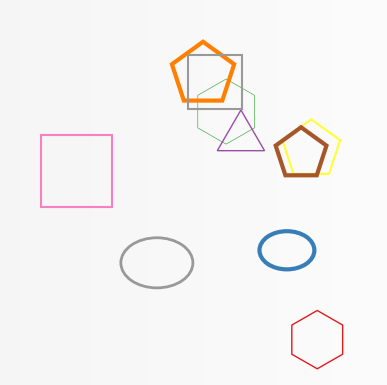[{"shape": "hexagon", "thickness": 1, "radius": 0.38, "center": [0.819, 0.118]}, {"shape": "oval", "thickness": 3, "radius": 0.35, "center": [0.74, 0.35]}, {"shape": "hexagon", "thickness": 0.5, "radius": 0.42, "center": [0.584, 0.71]}, {"shape": "triangle", "thickness": 1, "radius": 0.35, "center": [0.622, 0.644]}, {"shape": "pentagon", "thickness": 3, "radius": 0.42, "center": [0.524, 0.807]}, {"shape": "pentagon", "thickness": 1.5, "radius": 0.39, "center": [0.803, 0.612]}, {"shape": "pentagon", "thickness": 3, "radius": 0.34, "center": [0.777, 0.6]}, {"shape": "square", "thickness": 1.5, "radius": 0.46, "center": [0.197, 0.556]}, {"shape": "oval", "thickness": 2, "radius": 0.46, "center": [0.405, 0.317]}, {"shape": "square", "thickness": 1.5, "radius": 0.35, "center": [0.556, 0.786]}]